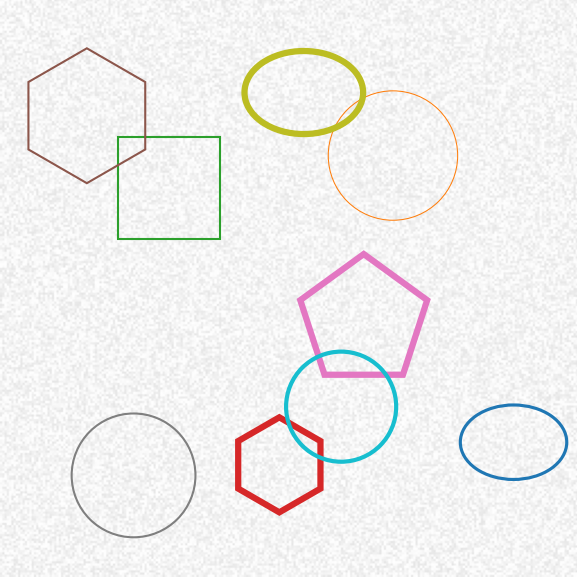[{"shape": "oval", "thickness": 1.5, "radius": 0.46, "center": [0.889, 0.233]}, {"shape": "circle", "thickness": 0.5, "radius": 0.56, "center": [0.68, 0.73]}, {"shape": "square", "thickness": 1, "radius": 0.44, "center": [0.292, 0.674]}, {"shape": "hexagon", "thickness": 3, "radius": 0.41, "center": [0.484, 0.194]}, {"shape": "hexagon", "thickness": 1, "radius": 0.58, "center": [0.15, 0.799]}, {"shape": "pentagon", "thickness": 3, "radius": 0.58, "center": [0.63, 0.444]}, {"shape": "circle", "thickness": 1, "radius": 0.54, "center": [0.231, 0.176]}, {"shape": "oval", "thickness": 3, "radius": 0.51, "center": [0.526, 0.839]}, {"shape": "circle", "thickness": 2, "radius": 0.48, "center": [0.591, 0.295]}]